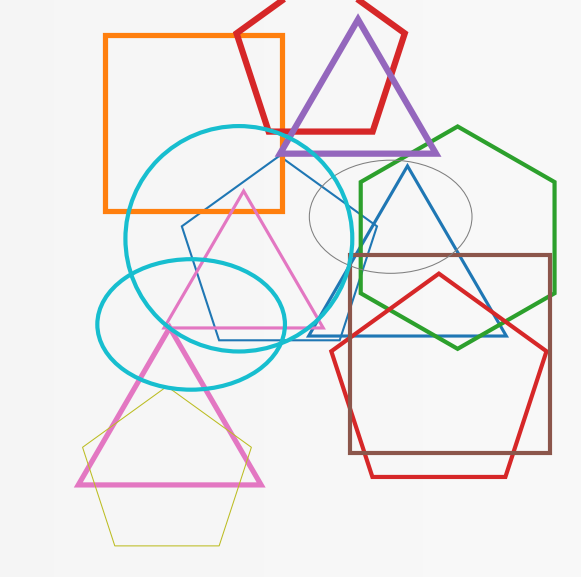[{"shape": "triangle", "thickness": 1.5, "radius": 0.98, "center": [0.701, 0.515]}, {"shape": "pentagon", "thickness": 1, "radius": 0.88, "center": [0.481, 0.553]}, {"shape": "square", "thickness": 2.5, "radius": 0.76, "center": [0.333, 0.786]}, {"shape": "hexagon", "thickness": 2, "radius": 0.96, "center": [0.787, 0.588]}, {"shape": "pentagon", "thickness": 3, "radius": 0.76, "center": [0.552, 0.894]}, {"shape": "pentagon", "thickness": 2, "radius": 0.97, "center": [0.755, 0.331]}, {"shape": "triangle", "thickness": 3, "radius": 0.77, "center": [0.616, 0.811]}, {"shape": "square", "thickness": 2, "radius": 0.86, "center": [0.774, 0.386]}, {"shape": "triangle", "thickness": 1.5, "radius": 0.79, "center": [0.419, 0.51]}, {"shape": "triangle", "thickness": 2.5, "radius": 0.91, "center": [0.292, 0.25]}, {"shape": "oval", "thickness": 0.5, "radius": 0.7, "center": [0.672, 0.624]}, {"shape": "pentagon", "thickness": 0.5, "radius": 0.76, "center": [0.287, 0.177]}, {"shape": "circle", "thickness": 2, "radius": 0.98, "center": [0.411, 0.586]}, {"shape": "oval", "thickness": 2, "radius": 0.81, "center": [0.329, 0.437]}]